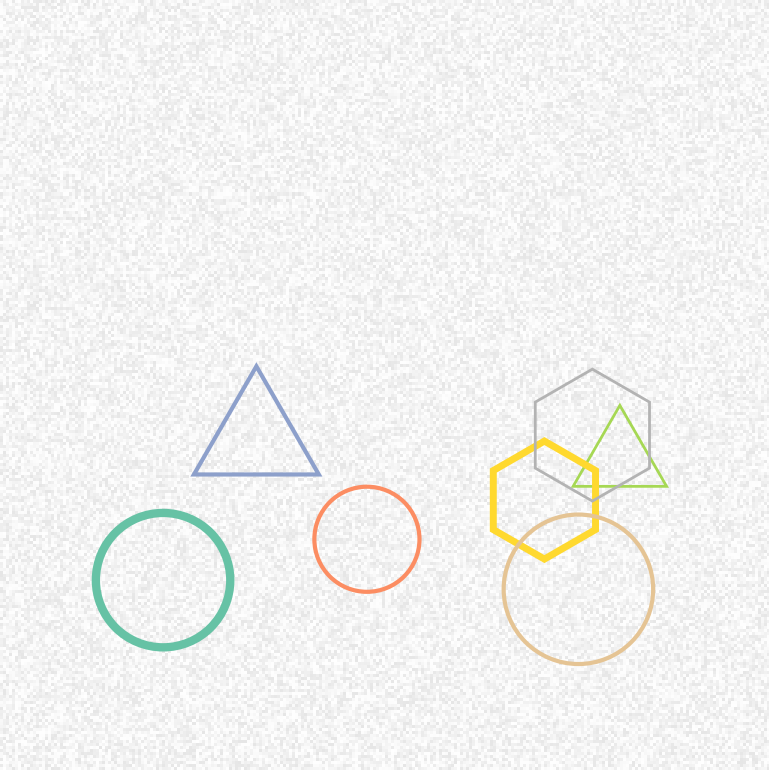[{"shape": "circle", "thickness": 3, "radius": 0.44, "center": [0.212, 0.247]}, {"shape": "circle", "thickness": 1.5, "radius": 0.34, "center": [0.477, 0.3]}, {"shape": "triangle", "thickness": 1.5, "radius": 0.47, "center": [0.333, 0.431]}, {"shape": "triangle", "thickness": 1, "radius": 0.35, "center": [0.805, 0.403]}, {"shape": "hexagon", "thickness": 2.5, "radius": 0.38, "center": [0.707, 0.351]}, {"shape": "circle", "thickness": 1.5, "radius": 0.49, "center": [0.751, 0.235]}, {"shape": "hexagon", "thickness": 1, "radius": 0.43, "center": [0.769, 0.435]}]